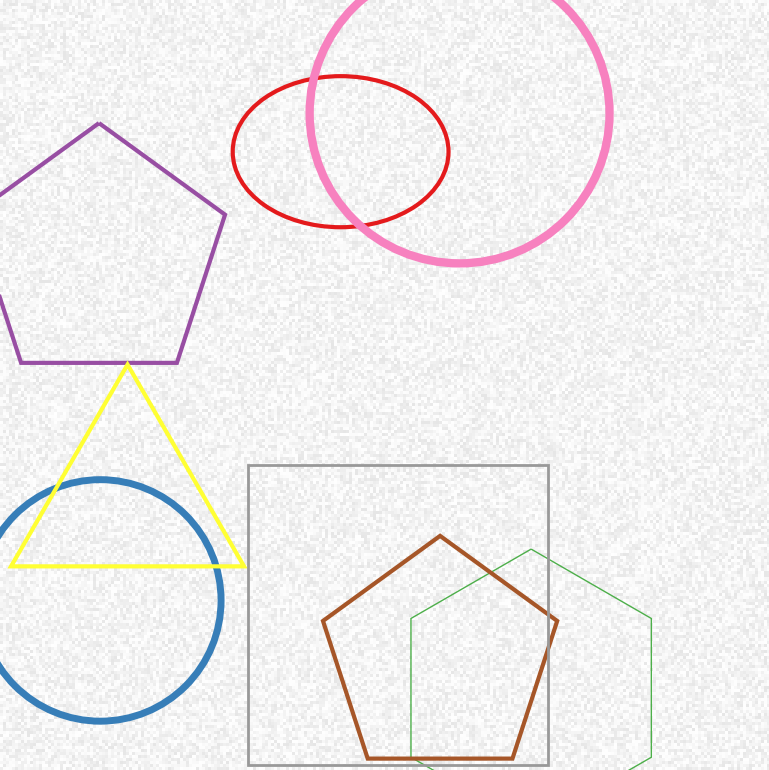[{"shape": "oval", "thickness": 1.5, "radius": 0.7, "center": [0.442, 0.803]}, {"shape": "circle", "thickness": 2.5, "radius": 0.78, "center": [0.13, 0.22]}, {"shape": "hexagon", "thickness": 0.5, "radius": 0.9, "center": [0.69, 0.107]}, {"shape": "pentagon", "thickness": 1.5, "radius": 0.86, "center": [0.129, 0.668]}, {"shape": "triangle", "thickness": 1.5, "radius": 0.87, "center": [0.166, 0.352]}, {"shape": "pentagon", "thickness": 1.5, "radius": 0.8, "center": [0.572, 0.144]}, {"shape": "circle", "thickness": 3, "radius": 0.97, "center": [0.597, 0.853]}, {"shape": "square", "thickness": 1, "radius": 0.97, "center": [0.517, 0.201]}]